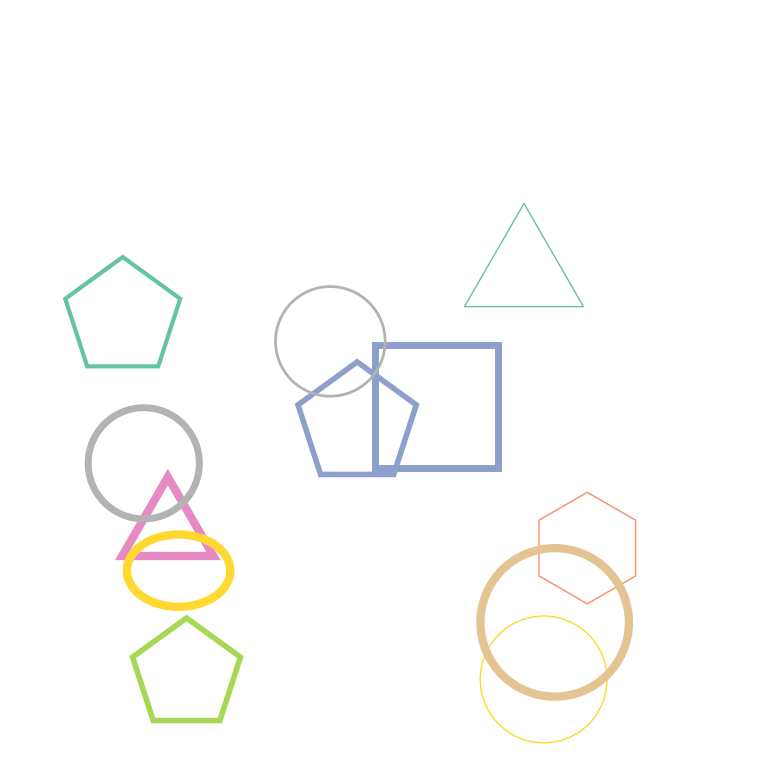[{"shape": "triangle", "thickness": 0.5, "radius": 0.45, "center": [0.681, 0.646]}, {"shape": "pentagon", "thickness": 1.5, "radius": 0.39, "center": [0.159, 0.588]}, {"shape": "hexagon", "thickness": 0.5, "radius": 0.36, "center": [0.763, 0.288]}, {"shape": "square", "thickness": 2.5, "radius": 0.4, "center": [0.567, 0.472]}, {"shape": "pentagon", "thickness": 2, "radius": 0.4, "center": [0.464, 0.449]}, {"shape": "triangle", "thickness": 3, "radius": 0.34, "center": [0.218, 0.312]}, {"shape": "pentagon", "thickness": 2, "radius": 0.37, "center": [0.242, 0.124]}, {"shape": "oval", "thickness": 3, "radius": 0.34, "center": [0.232, 0.259]}, {"shape": "circle", "thickness": 0.5, "radius": 0.41, "center": [0.706, 0.118]}, {"shape": "circle", "thickness": 3, "radius": 0.48, "center": [0.72, 0.192]}, {"shape": "circle", "thickness": 1, "radius": 0.36, "center": [0.429, 0.557]}, {"shape": "circle", "thickness": 2.5, "radius": 0.36, "center": [0.187, 0.398]}]